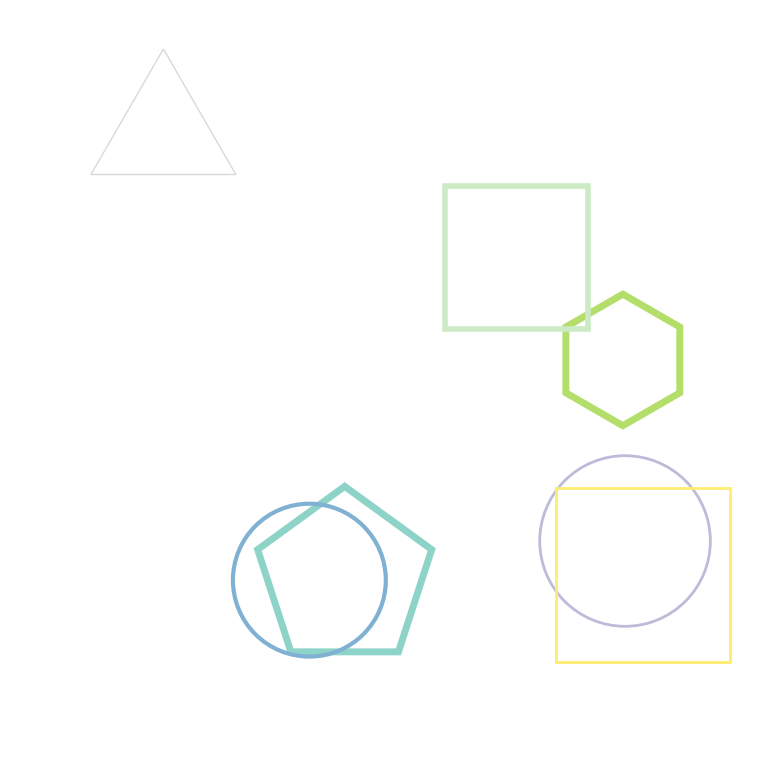[{"shape": "pentagon", "thickness": 2.5, "radius": 0.59, "center": [0.448, 0.25]}, {"shape": "circle", "thickness": 1, "radius": 0.55, "center": [0.812, 0.297]}, {"shape": "circle", "thickness": 1.5, "radius": 0.5, "center": [0.402, 0.247]}, {"shape": "hexagon", "thickness": 2.5, "radius": 0.43, "center": [0.809, 0.533]}, {"shape": "triangle", "thickness": 0.5, "radius": 0.54, "center": [0.212, 0.828]}, {"shape": "square", "thickness": 2, "radius": 0.46, "center": [0.671, 0.666]}, {"shape": "square", "thickness": 1, "radius": 0.57, "center": [0.835, 0.253]}]